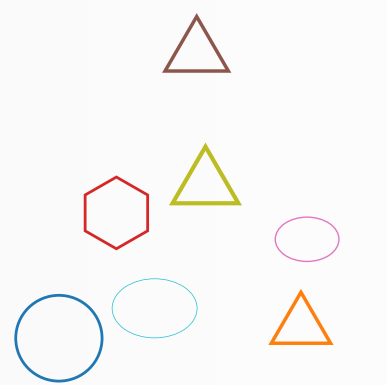[{"shape": "circle", "thickness": 2, "radius": 0.56, "center": [0.152, 0.122]}, {"shape": "triangle", "thickness": 2.5, "radius": 0.44, "center": [0.777, 0.153]}, {"shape": "hexagon", "thickness": 2, "radius": 0.47, "center": [0.3, 0.447]}, {"shape": "triangle", "thickness": 2.5, "radius": 0.47, "center": [0.508, 0.863]}, {"shape": "oval", "thickness": 1, "radius": 0.41, "center": [0.793, 0.378]}, {"shape": "triangle", "thickness": 3, "radius": 0.49, "center": [0.53, 0.521]}, {"shape": "oval", "thickness": 0.5, "radius": 0.55, "center": [0.399, 0.199]}]